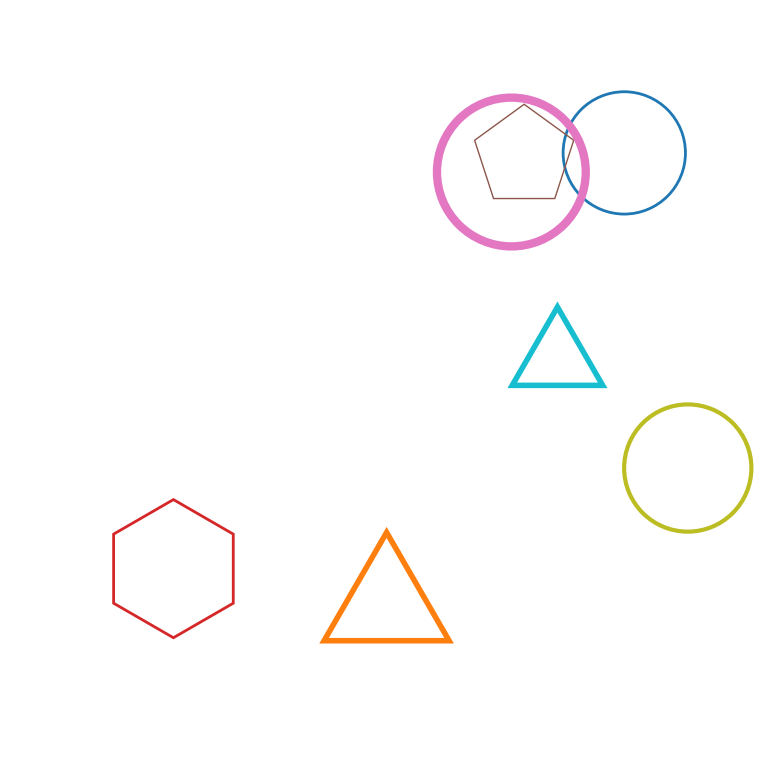[{"shape": "circle", "thickness": 1, "radius": 0.4, "center": [0.811, 0.801]}, {"shape": "triangle", "thickness": 2, "radius": 0.47, "center": [0.502, 0.215]}, {"shape": "hexagon", "thickness": 1, "radius": 0.45, "center": [0.225, 0.261]}, {"shape": "pentagon", "thickness": 0.5, "radius": 0.34, "center": [0.681, 0.797]}, {"shape": "circle", "thickness": 3, "radius": 0.48, "center": [0.664, 0.777]}, {"shape": "circle", "thickness": 1.5, "radius": 0.41, "center": [0.893, 0.392]}, {"shape": "triangle", "thickness": 2, "radius": 0.34, "center": [0.724, 0.533]}]